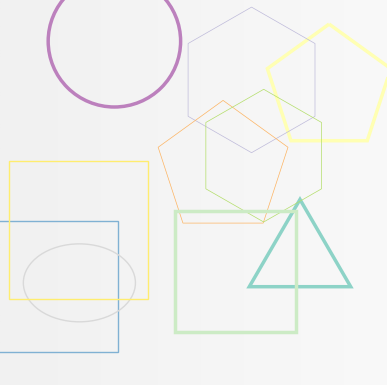[{"shape": "triangle", "thickness": 2.5, "radius": 0.76, "center": [0.774, 0.331]}, {"shape": "pentagon", "thickness": 2.5, "radius": 0.84, "center": [0.849, 0.77]}, {"shape": "hexagon", "thickness": 0.5, "radius": 0.95, "center": [0.649, 0.792]}, {"shape": "square", "thickness": 1, "radius": 0.85, "center": [0.134, 0.255]}, {"shape": "pentagon", "thickness": 0.5, "radius": 0.88, "center": [0.576, 0.563]}, {"shape": "hexagon", "thickness": 0.5, "radius": 0.86, "center": [0.68, 0.596]}, {"shape": "oval", "thickness": 1, "radius": 0.72, "center": [0.205, 0.265]}, {"shape": "circle", "thickness": 2.5, "radius": 0.85, "center": [0.295, 0.893]}, {"shape": "square", "thickness": 2.5, "radius": 0.78, "center": [0.608, 0.295]}, {"shape": "square", "thickness": 1, "radius": 0.9, "center": [0.203, 0.403]}]